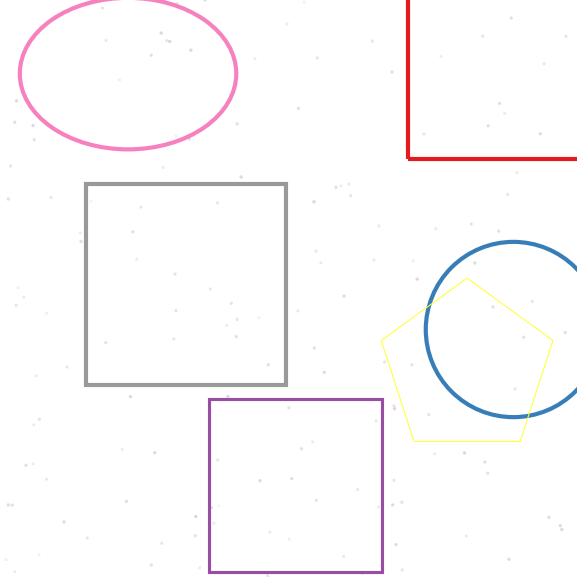[{"shape": "square", "thickness": 2, "radius": 0.77, "center": [0.86, 0.877]}, {"shape": "circle", "thickness": 2, "radius": 0.76, "center": [0.889, 0.429]}, {"shape": "square", "thickness": 1.5, "radius": 0.75, "center": [0.511, 0.159]}, {"shape": "pentagon", "thickness": 0.5, "radius": 0.78, "center": [0.809, 0.361]}, {"shape": "oval", "thickness": 2, "radius": 0.94, "center": [0.222, 0.872]}, {"shape": "square", "thickness": 2, "radius": 0.87, "center": [0.322, 0.507]}]